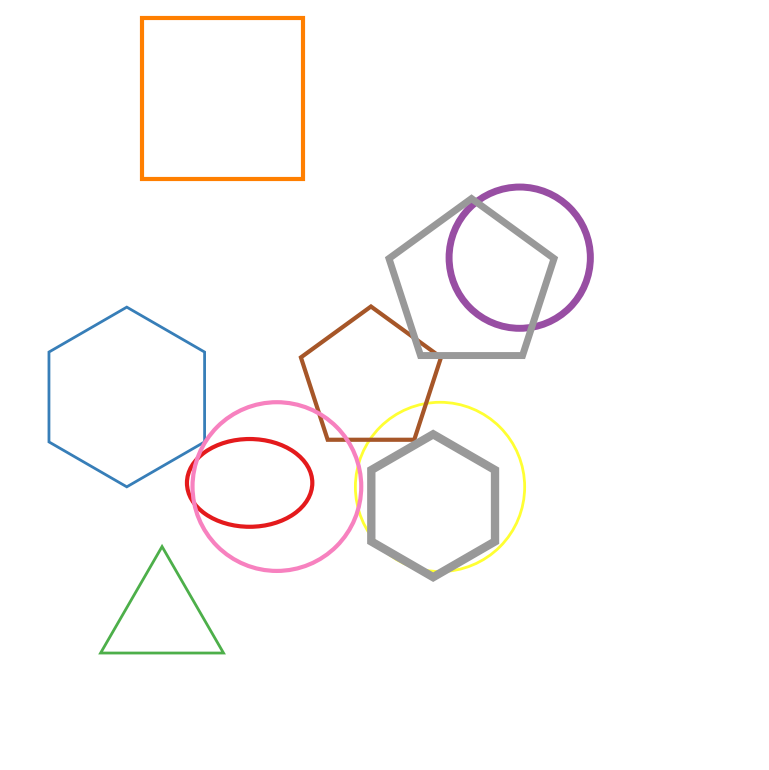[{"shape": "oval", "thickness": 1.5, "radius": 0.41, "center": [0.324, 0.373]}, {"shape": "hexagon", "thickness": 1, "radius": 0.58, "center": [0.165, 0.484]}, {"shape": "triangle", "thickness": 1, "radius": 0.46, "center": [0.21, 0.198]}, {"shape": "circle", "thickness": 2.5, "radius": 0.46, "center": [0.675, 0.665]}, {"shape": "square", "thickness": 1.5, "radius": 0.52, "center": [0.289, 0.873]}, {"shape": "circle", "thickness": 1, "radius": 0.55, "center": [0.571, 0.368]}, {"shape": "pentagon", "thickness": 1.5, "radius": 0.48, "center": [0.482, 0.506]}, {"shape": "circle", "thickness": 1.5, "radius": 0.55, "center": [0.36, 0.368]}, {"shape": "pentagon", "thickness": 2.5, "radius": 0.56, "center": [0.612, 0.629]}, {"shape": "hexagon", "thickness": 3, "radius": 0.46, "center": [0.563, 0.343]}]